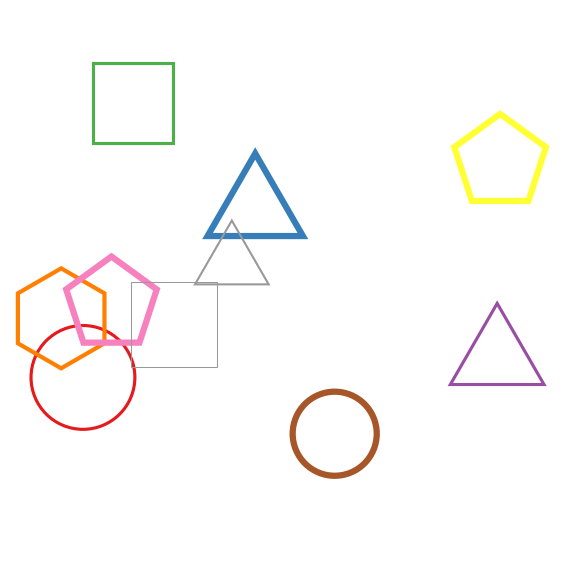[{"shape": "circle", "thickness": 1.5, "radius": 0.45, "center": [0.144, 0.346]}, {"shape": "triangle", "thickness": 3, "radius": 0.48, "center": [0.442, 0.638]}, {"shape": "square", "thickness": 1.5, "radius": 0.35, "center": [0.23, 0.821]}, {"shape": "triangle", "thickness": 1.5, "radius": 0.47, "center": [0.861, 0.38]}, {"shape": "hexagon", "thickness": 2, "radius": 0.43, "center": [0.106, 0.448]}, {"shape": "pentagon", "thickness": 3, "radius": 0.42, "center": [0.866, 0.719]}, {"shape": "circle", "thickness": 3, "radius": 0.36, "center": [0.58, 0.248]}, {"shape": "pentagon", "thickness": 3, "radius": 0.41, "center": [0.193, 0.473]}, {"shape": "square", "thickness": 0.5, "radius": 0.37, "center": [0.301, 0.437]}, {"shape": "triangle", "thickness": 1, "radius": 0.37, "center": [0.401, 0.544]}]